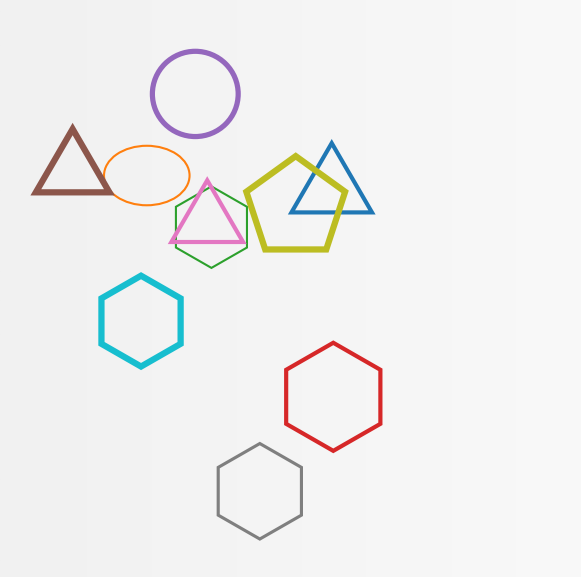[{"shape": "triangle", "thickness": 2, "radius": 0.4, "center": [0.571, 0.671]}, {"shape": "oval", "thickness": 1, "radius": 0.37, "center": [0.253, 0.695]}, {"shape": "hexagon", "thickness": 1, "radius": 0.35, "center": [0.364, 0.606]}, {"shape": "hexagon", "thickness": 2, "radius": 0.47, "center": [0.573, 0.312]}, {"shape": "circle", "thickness": 2.5, "radius": 0.37, "center": [0.336, 0.836]}, {"shape": "triangle", "thickness": 3, "radius": 0.37, "center": [0.125, 0.703]}, {"shape": "triangle", "thickness": 2, "radius": 0.36, "center": [0.357, 0.616]}, {"shape": "hexagon", "thickness": 1.5, "radius": 0.41, "center": [0.447, 0.148]}, {"shape": "pentagon", "thickness": 3, "radius": 0.45, "center": [0.509, 0.639]}, {"shape": "hexagon", "thickness": 3, "radius": 0.39, "center": [0.243, 0.443]}]